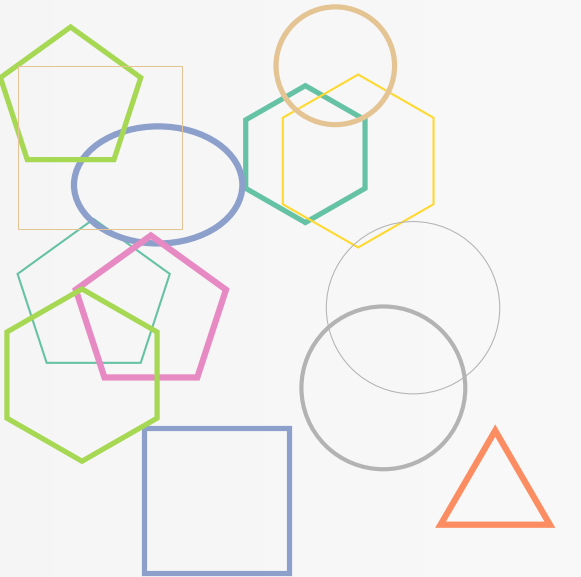[{"shape": "hexagon", "thickness": 2.5, "radius": 0.59, "center": [0.525, 0.732]}, {"shape": "pentagon", "thickness": 1, "radius": 0.69, "center": [0.161, 0.482]}, {"shape": "triangle", "thickness": 3, "radius": 0.54, "center": [0.852, 0.145]}, {"shape": "oval", "thickness": 3, "radius": 0.72, "center": [0.272, 0.679]}, {"shape": "square", "thickness": 2.5, "radius": 0.63, "center": [0.372, 0.132]}, {"shape": "pentagon", "thickness": 3, "radius": 0.68, "center": [0.26, 0.455]}, {"shape": "pentagon", "thickness": 2.5, "radius": 0.63, "center": [0.121, 0.825]}, {"shape": "hexagon", "thickness": 2.5, "radius": 0.75, "center": [0.141, 0.35]}, {"shape": "hexagon", "thickness": 1, "radius": 0.75, "center": [0.616, 0.72]}, {"shape": "circle", "thickness": 2.5, "radius": 0.51, "center": [0.577, 0.885]}, {"shape": "square", "thickness": 0.5, "radius": 0.71, "center": [0.172, 0.743]}, {"shape": "circle", "thickness": 2, "radius": 0.7, "center": [0.66, 0.328]}, {"shape": "circle", "thickness": 0.5, "radius": 0.75, "center": [0.711, 0.466]}]